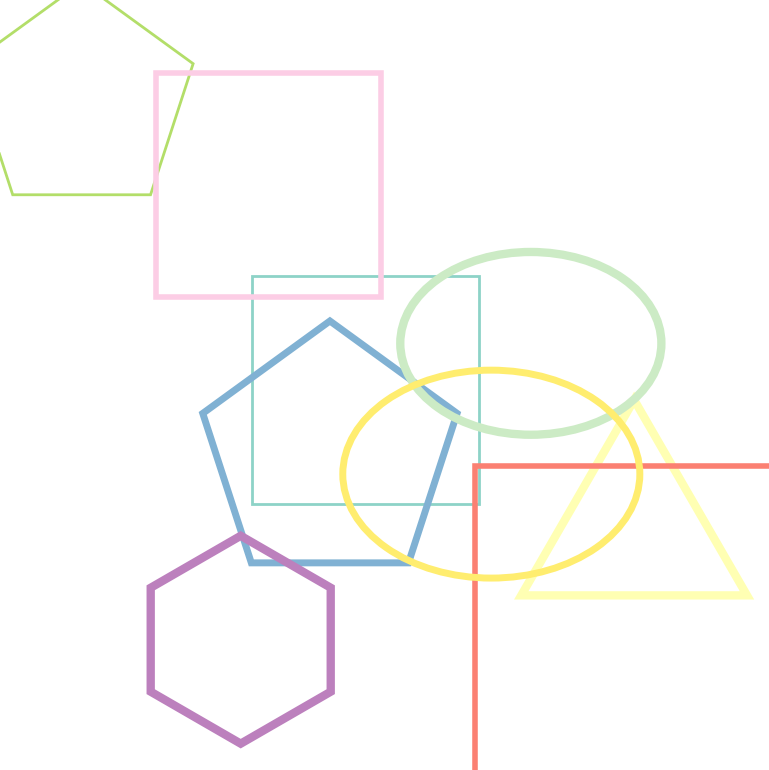[{"shape": "square", "thickness": 1, "radius": 0.74, "center": [0.474, 0.494]}, {"shape": "triangle", "thickness": 3, "radius": 0.85, "center": [0.824, 0.311]}, {"shape": "square", "thickness": 2, "radius": 1.0, "center": [0.817, 0.195]}, {"shape": "pentagon", "thickness": 2.5, "radius": 0.87, "center": [0.428, 0.409]}, {"shape": "pentagon", "thickness": 1, "radius": 0.76, "center": [0.106, 0.87]}, {"shape": "square", "thickness": 2, "radius": 0.73, "center": [0.348, 0.76]}, {"shape": "hexagon", "thickness": 3, "radius": 0.67, "center": [0.313, 0.169]}, {"shape": "oval", "thickness": 3, "radius": 0.85, "center": [0.689, 0.554]}, {"shape": "oval", "thickness": 2.5, "radius": 0.96, "center": [0.638, 0.384]}]